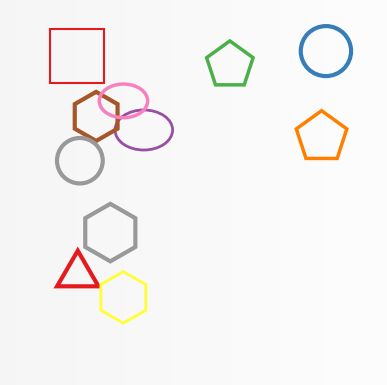[{"shape": "square", "thickness": 1.5, "radius": 0.35, "center": [0.199, 0.855]}, {"shape": "triangle", "thickness": 3, "radius": 0.31, "center": [0.201, 0.287]}, {"shape": "circle", "thickness": 3, "radius": 0.32, "center": [0.841, 0.867]}, {"shape": "pentagon", "thickness": 2.5, "radius": 0.32, "center": [0.593, 0.831]}, {"shape": "oval", "thickness": 2, "radius": 0.37, "center": [0.371, 0.662]}, {"shape": "pentagon", "thickness": 2.5, "radius": 0.34, "center": [0.83, 0.644]}, {"shape": "hexagon", "thickness": 2, "radius": 0.33, "center": [0.318, 0.228]}, {"shape": "hexagon", "thickness": 3, "radius": 0.32, "center": [0.248, 0.698]}, {"shape": "oval", "thickness": 2.5, "radius": 0.31, "center": [0.319, 0.738]}, {"shape": "circle", "thickness": 3, "radius": 0.3, "center": [0.206, 0.583]}, {"shape": "hexagon", "thickness": 3, "radius": 0.37, "center": [0.285, 0.396]}]